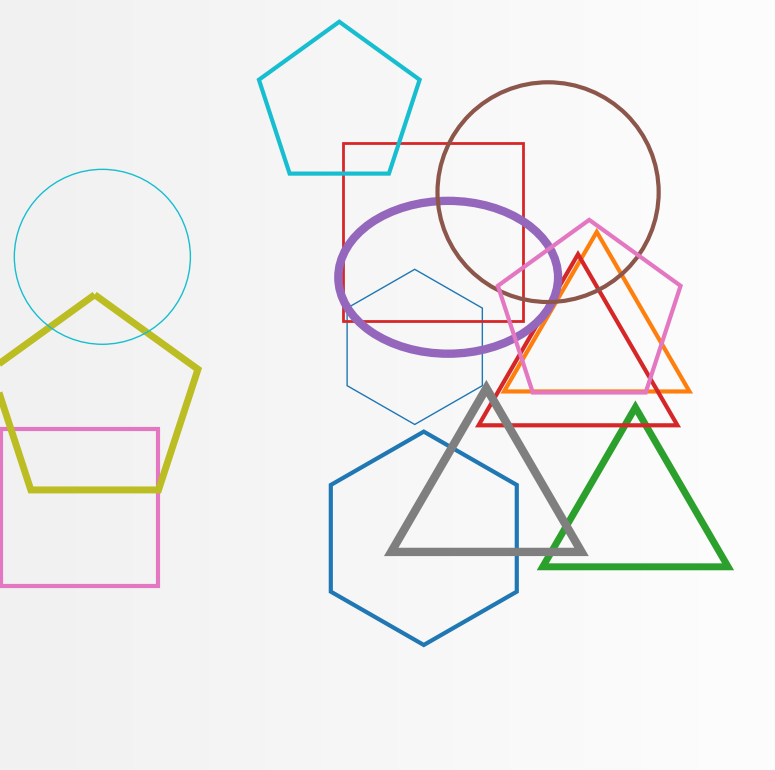[{"shape": "hexagon", "thickness": 1.5, "radius": 0.69, "center": [0.547, 0.301]}, {"shape": "hexagon", "thickness": 0.5, "radius": 0.5, "center": [0.535, 0.549]}, {"shape": "triangle", "thickness": 1.5, "radius": 0.69, "center": [0.77, 0.561]}, {"shape": "triangle", "thickness": 2.5, "radius": 0.69, "center": [0.82, 0.333]}, {"shape": "square", "thickness": 1, "radius": 0.58, "center": [0.559, 0.699]}, {"shape": "triangle", "thickness": 1.5, "radius": 0.74, "center": [0.746, 0.522]}, {"shape": "oval", "thickness": 3, "radius": 0.71, "center": [0.578, 0.64]}, {"shape": "circle", "thickness": 1.5, "radius": 0.71, "center": [0.707, 0.75]}, {"shape": "square", "thickness": 1.5, "radius": 0.51, "center": [0.103, 0.341]}, {"shape": "pentagon", "thickness": 1.5, "radius": 0.62, "center": [0.76, 0.591]}, {"shape": "triangle", "thickness": 3, "radius": 0.71, "center": [0.628, 0.354]}, {"shape": "pentagon", "thickness": 2.5, "radius": 0.7, "center": [0.122, 0.477]}, {"shape": "circle", "thickness": 0.5, "radius": 0.57, "center": [0.132, 0.666]}, {"shape": "pentagon", "thickness": 1.5, "radius": 0.55, "center": [0.438, 0.863]}]